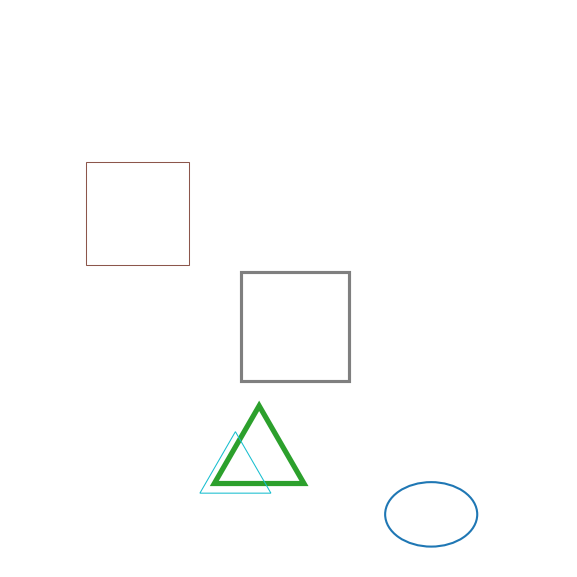[{"shape": "oval", "thickness": 1, "radius": 0.4, "center": [0.747, 0.108]}, {"shape": "triangle", "thickness": 2.5, "radius": 0.45, "center": [0.449, 0.207]}, {"shape": "square", "thickness": 0.5, "radius": 0.45, "center": [0.238, 0.629]}, {"shape": "square", "thickness": 1.5, "radius": 0.47, "center": [0.511, 0.433]}, {"shape": "triangle", "thickness": 0.5, "radius": 0.35, "center": [0.408, 0.181]}]